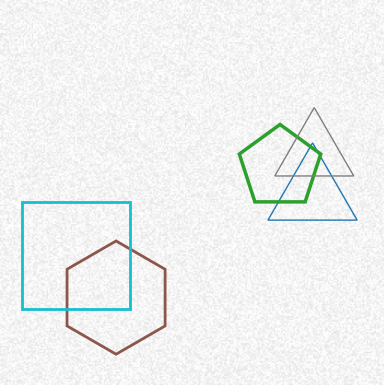[{"shape": "triangle", "thickness": 1, "radius": 0.67, "center": [0.812, 0.495]}, {"shape": "pentagon", "thickness": 2.5, "radius": 0.56, "center": [0.727, 0.566]}, {"shape": "hexagon", "thickness": 2, "radius": 0.74, "center": [0.302, 0.227]}, {"shape": "triangle", "thickness": 1, "radius": 0.59, "center": [0.816, 0.602]}, {"shape": "square", "thickness": 2, "radius": 0.7, "center": [0.198, 0.336]}]